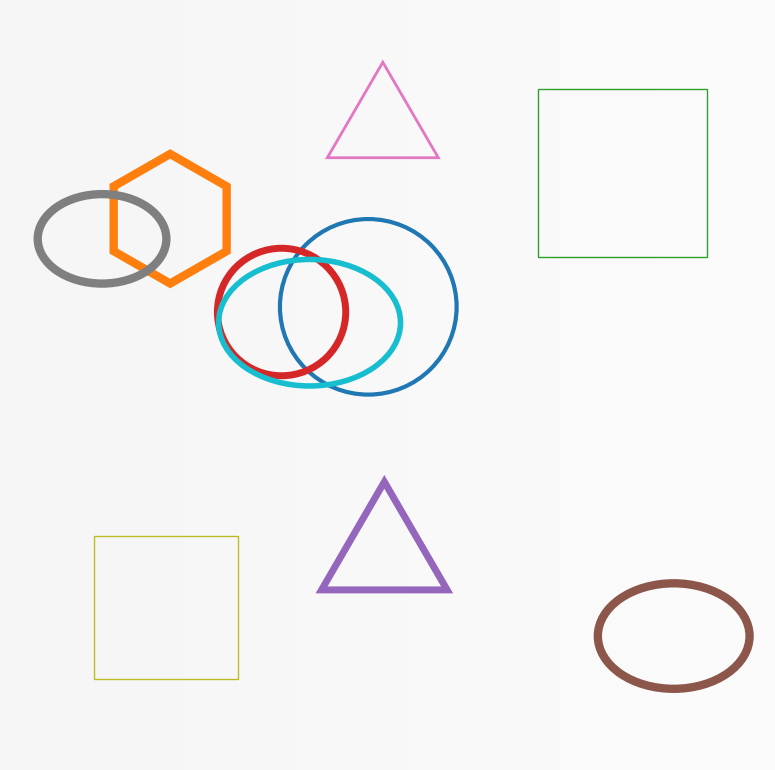[{"shape": "circle", "thickness": 1.5, "radius": 0.57, "center": [0.475, 0.602]}, {"shape": "hexagon", "thickness": 3, "radius": 0.42, "center": [0.22, 0.716]}, {"shape": "square", "thickness": 0.5, "radius": 0.55, "center": [0.803, 0.775]}, {"shape": "circle", "thickness": 2.5, "radius": 0.41, "center": [0.363, 0.595]}, {"shape": "triangle", "thickness": 2.5, "radius": 0.47, "center": [0.496, 0.281]}, {"shape": "oval", "thickness": 3, "radius": 0.49, "center": [0.869, 0.174]}, {"shape": "triangle", "thickness": 1, "radius": 0.41, "center": [0.494, 0.837]}, {"shape": "oval", "thickness": 3, "radius": 0.41, "center": [0.132, 0.69]}, {"shape": "square", "thickness": 0.5, "radius": 0.46, "center": [0.215, 0.211]}, {"shape": "oval", "thickness": 2, "radius": 0.59, "center": [0.399, 0.581]}]